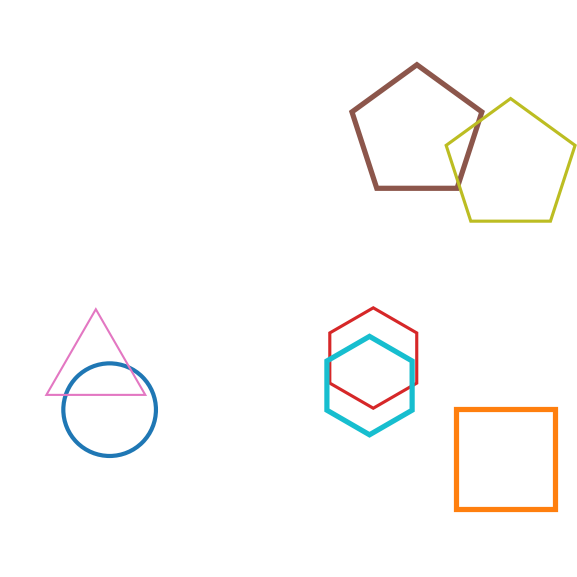[{"shape": "circle", "thickness": 2, "radius": 0.4, "center": [0.19, 0.29]}, {"shape": "square", "thickness": 2.5, "radius": 0.43, "center": [0.876, 0.204]}, {"shape": "hexagon", "thickness": 1.5, "radius": 0.43, "center": [0.646, 0.379]}, {"shape": "pentagon", "thickness": 2.5, "radius": 0.59, "center": [0.722, 0.769]}, {"shape": "triangle", "thickness": 1, "radius": 0.49, "center": [0.166, 0.365]}, {"shape": "pentagon", "thickness": 1.5, "radius": 0.59, "center": [0.884, 0.711]}, {"shape": "hexagon", "thickness": 2.5, "radius": 0.43, "center": [0.64, 0.331]}]